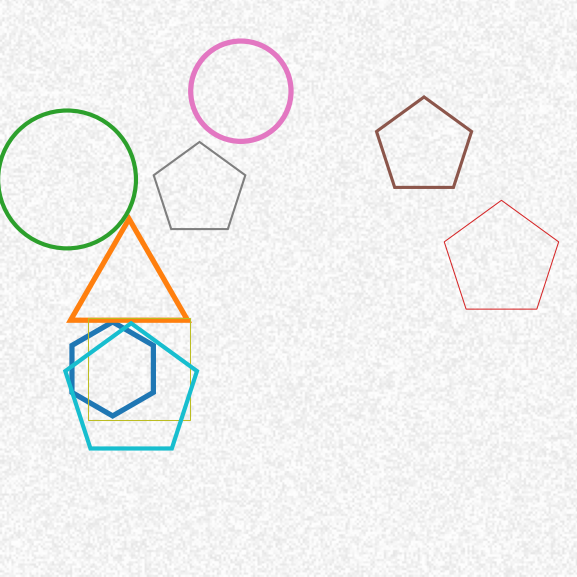[{"shape": "hexagon", "thickness": 2.5, "radius": 0.41, "center": [0.195, 0.36]}, {"shape": "triangle", "thickness": 2.5, "radius": 0.58, "center": [0.223, 0.503]}, {"shape": "circle", "thickness": 2, "radius": 0.6, "center": [0.116, 0.688]}, {"shape": "pentagon", "thickness": 0.5, "radius": 0.52, "center": [0.868, 0.548]}, {"shape": "pentagon", "thickness": 1.5, "radius": 0.43, "center": [0.734, 0.745]}, {"shape": "circle", "thickness": 2.5, "radius": 0.43, "center": [0.417, 0.841]}, {"shape": "pentagon", "thickness": 1, "radius": 0.42, "center": [0.345, 0.67]}, {"shape": "square", "thickness": 0.5, "radius": 0.44, "center": [0.241, 0.36]}, {"shape": "pentagon", "thickness": 2, "radius": 0.6, "center": [0.227, 0.32]}]